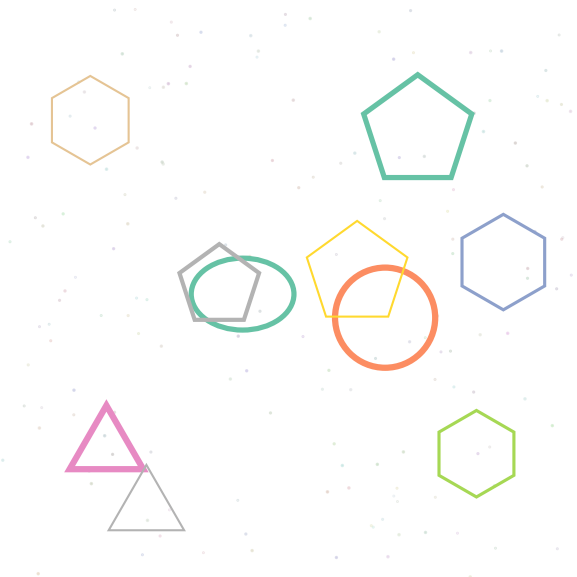[{"shape": "oval", "thickness": 2.5, "radius": 0.44, "center": [0.42, 0.49]}, {"shape": "pentagon", "thickness": 2.5, "radius": 0.49, "center": [0.723, 0.771]}, {"shape": "circle", "thickness": 3, "radius": 0.43, "center": [0.667, 0.449]}, {"shape": "hexagon", "thickness": 1.5, "radius": 0.41, "center": [0.872, 0.545]}, {"shape": "triangle", "thickness": 3, "radius": 0.37, "center": [0.184, 0.223]}, {"shape": "hexagon", "thickness": 1.5, "radius": 0.37, "center": [0.825, 0.213]}, {"shape": "pentagon", "thickness": 1, "radius": 0.46, "center": [0.618, 0.525]}, {"shape": "hexagon", "thickness": 1, "radius": 0.38, "center": [0.156, 0.791]}, {"shape": "triangle", "thickness": 1, "radius": 0.38, "center": [0.254, 0.119]}, {"shape": "pentagon", "thickness": 2, "radius": 0.36, "center": [0.38, 0.504]}]